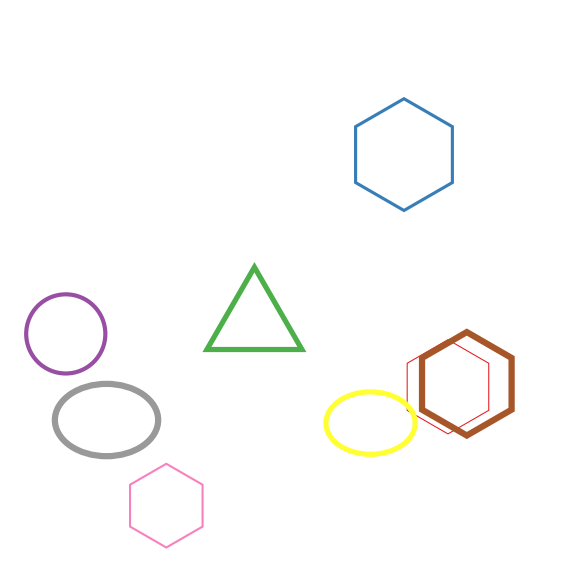[{"shape": "hexagon", "thickness": 0.5, "radius": 0.41, "center": [0.776, 0.329]}, {"shape": "hexagon", "thickness": 1.5, "radius": 0.48, "center": [0.7, 0.731]}, {"shape": "triangle", "thickness": 2.5, "radius": 0.47, "center": [0.441, 0.441]}, {"shape": "circle", "thickness": 2, "radius": 0.34, "center": [0.114, 0.421]}, {"shape": "oval", "thickness": 2.5, "radius": 0.39, "center": [0.642, 0.267]}, {"shape": "hexagon", "thickness": 3, "radius": 0.45, "center": [0.808, 0.335]}, {"shape": "hexagon", "thickness": 1, "radius": 0.36, "center": [0.288, 0.124]}, {"shape": "oval", "thickness": 3, "radius": 0.45, "center": [0.184, 0.272]}]